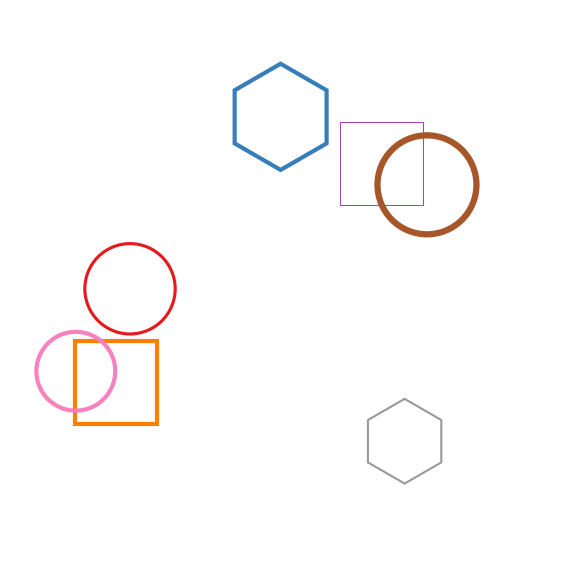[{"shape": "circle", "thickness": 1.5, "radius": 0.39, "center": [0.225, 0.499]}, {"shape": "hexagon", "thickness": 2, "radius": 0.46, "center": [0.486, 0.797]}, {"shape": "square", "thickness": 0.5, "radius": 0.36, "center": [0.66, 0.715]}, {"shape": "square", "thickness": 2, "radius": 0.36, "center": [0.201, 0.337]}, {"shape": "circle", "thickness": 3, "radius": 0.43, "center": [0.739, 0.679]}, {"shape": "circle", "thickness": 2, "radius": 0.34, "center": [0.131, 0.356]}, {"shape": "hexagon", "thickness": 1, "radius": 0.37, "center": [0.701, 0.235]}]